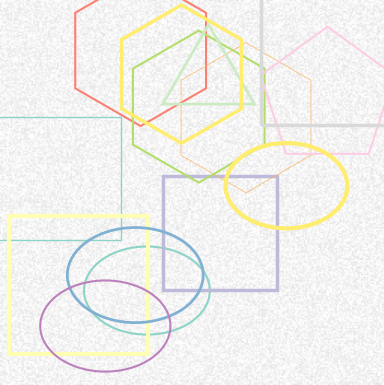[{"shape": "oval", "thickness": 1.5, "radius": 0.82, "center": [0.382, 0.245]}, {"shape": "square", "thickness": 1, "radius": 0.8, "center": [0.152, 0.536]}, {"shape": "square", "thickness": 3, "radius": 0.9, "center": [0.205, 0.26]}, {"shape": "square", "thickness": 2.5, "radius": 0.74, "center": [0.571, 0.394]}, {"shape": "hexagon", "thickness": 1.5, "radius": 0.98, "center": [0.365, 0.869]}, {"shape": "oval", "thickness": 2, "radius": 0.88, "center": [0.351, 0.285]}, {"shape": "hexagon", "thickness": 0.5, "radius": 0.97, "center": [0.639, 0.694]}, {"shape": "hexagon", "thickness": 1.5, "radius": 0.99, "center": [0.516, 0.723]}, {"shape": "pentagon", "thickness": 1.5, "radius": 0.91, "center": [0.851, 0.748]}, {"shape": "square", "thickness": 2.5, "radius": 0.82, "center": [0.841, 0.84]}, {"shape": "oval", "thickness": 1.5, "radius": 0.85, "center": [0.274, 0.153]}, {"shape": "triangle", "thickness": 2, "radius": 0.69, "center": [0.542, 0.798]}, {"shape": "oval", "thickness": 3, "radius": 0.79, "center": [0.744, 0.518]}, {"shape": "hexagon", "thickness": 2.5, "radius": 0.9, "center": [0.471, 0.807]}]